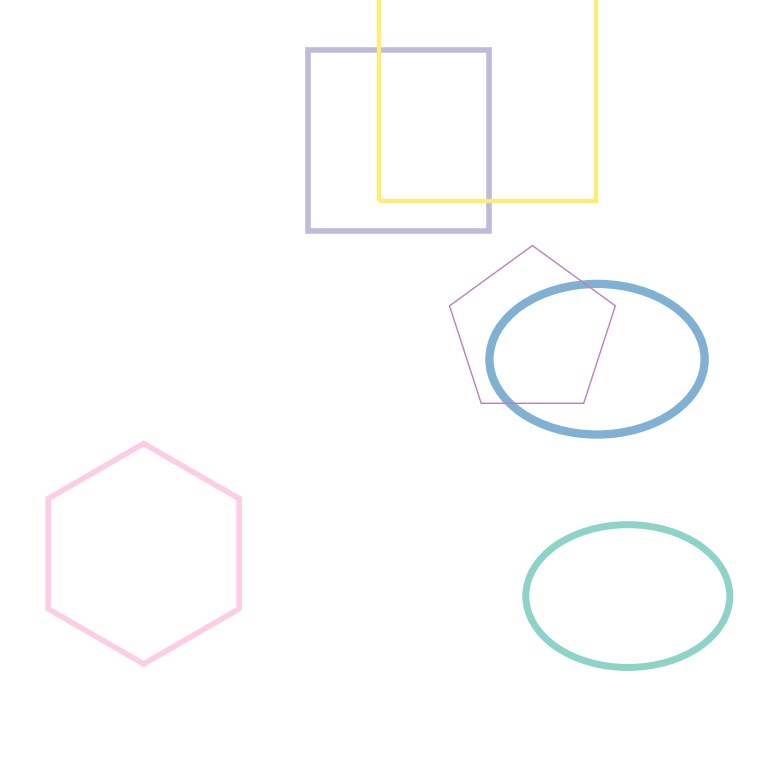[{"shape": "oval", "thickness": 2.5, "radius": 0.66, "center": [0.815, 0.226]}, {"shape": "square", "thickness": 2, "radius": 0.59, "center": [0.518, 0.817]}, {"shape": "oval", "thickness": 3, "radius": 0.7, "center": [0.775, 0.533]}, {"shape": "hexagon", "thickness": 2, "radius": 0.72, "center": [0.187, 0.281]}, {"shape": "pentagon", "thickness": 0.5, "radius": 0.57, "center": [0.691, 0.568]}, {"shape": "square", "thickness": 1.5, "radius": 0.71, "center": [0.633, 0.88]}]